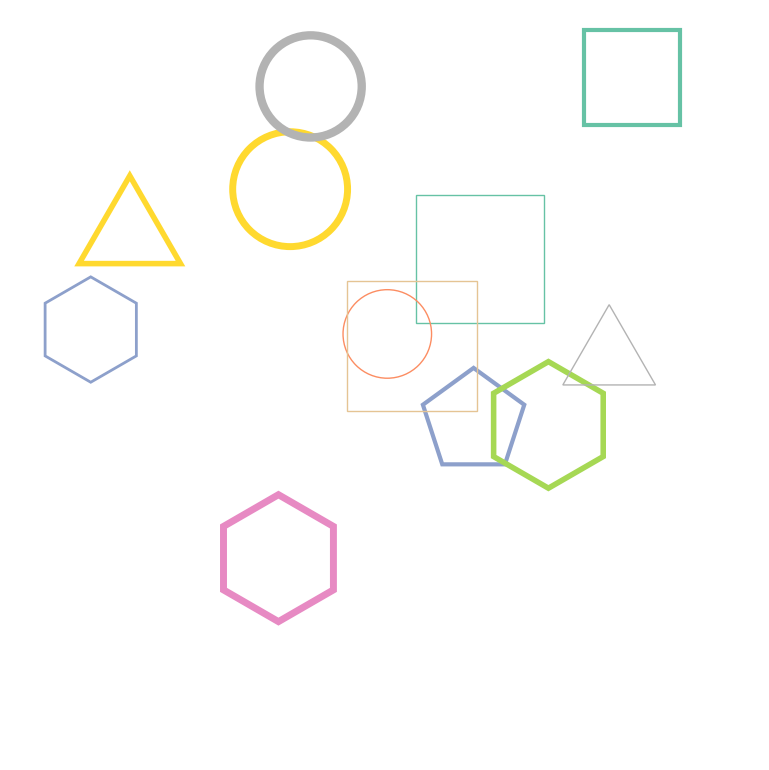[{"shape": "square", "thickness": 0.5, "radius": 0.42, "center": [0.623, 0.664]}, {"shape": "square", "thickness": 1.5, "radius": 0.31, "center": [0.821, 0.899]}, {"shape": "circle", "thickness": 0.5, "radius": 0.29, "center": [0.503, 0.566]}, {"shape": "hexagon", "thickness": 1, "radius": 0.34, "center": [0.118, 0.572]}, {"shape": "pentagon", "thickness": 1.5, "radius": 0.35, "center": [0.615, 0.453]}, {"shape": "hexagon", "thickness": 2.5, "radius": 0.41, "center": [0.362, 0.275]}, {"shape": "hexagon", "thickness": 2, "radius": 0.41, "center": [0.712, 0.448]}, {"shape": "circle", "thickness": 2.5, "radius": 0.37, "center": [0.377, 0.754]}, {"shape": "triangle", "thickness": 2, "radius": 0.38, "center": [0.169, 0.696]}, {"shape": "square", "thickness": 0.5, "radius": 0.42, "center": [0.535, 0.551]}, {"shape": "circle", "thickness": 3, "radius": 0.33, "center": [0.403, 0.888]}, {"shape": "triangle", "thickness": 0.5, "radius": 0.35, "center": [0.791, 0.535]}]